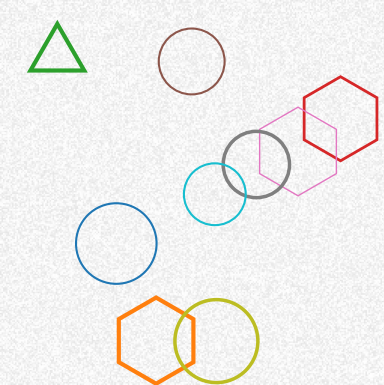[{"shape": "circle", "thickness": 1.5, "radius": 0.52, "center": [0.302, 0.367]}, {"shape": "hexagon", "thickness": 3, "radius": 0.56, "center": [0.405, 0.115]}, {"shape": "triangle", "thickness": 3, "radius": 0.4, "center": [0.149, 0.857]}, {"shape": "hexagon", "thickness": 2, "radius": 0.55, "center": [0.885, 0.692]}, {"shape": "circle", "thickness": 1.5, "radius": 0.43, "center": [0.498, 0.84]}, {"shape": "hexagon", "thickness": 1, "radius": 0.58, "center": [0.774, 0.607]}, {"shape": "circle", "thickness": 2.5, "radius": 0.43, "center": [0.666, 0.573]}, {"shape": "circle", "thickness": 2.5, "radius": 0.54, "center": [0.562, 0.114]}, {"shape": "circle", "thickness": 1.5, "radius": 0.4, "center": [0.558, 0.495]}]